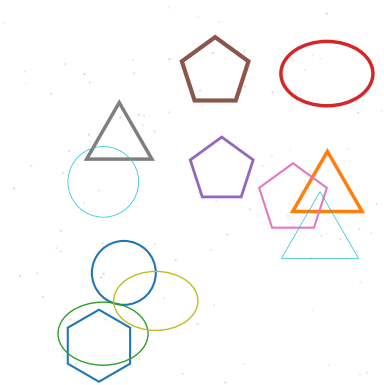[{"shape": "circle", "thickness": 1.5, "radius": 0.42, "center": [0.322, 0.291]}, {"shape": "hexagon", "thickness": 1.5, "radius": 0.47, "center": [0.257, 0.102]}, {"shape": "triangle", "thickness": 2.5, "radius": 0.52, "center": [0.85, 0.503]}, {"shape": "oval", "thickness": 1, "radius": 0.58, "center": [0.268, 0.133]}, {"shape": "oval", "thickness": 2.5, "radius": 0.6, "center": [0.849, 0.809]}, {"shape": "pentagon", "thickness": 2, "radius": 0.43, "center": [0.576, 0.558]}, {"shape": "pentagon", "thickness": 3, "radius": 0.46, "center": [0.559, 0.813]}, {"shape": "pentagon", "thickness": 1.5, "radius": 0.46, "center": [0.761, 0.483]}, {"shape": "triangle", "thickness": 2.5, "radius": 0.49, "center": [0.31, 0.636]}, {"shape": "oval", "thickness": 1, "radius": 0.55, "center": [0.405, 0.218]}, {"shape": "circle", "thickness": 0.5, "radius": 0.46, "center": [0.268, 0.528]}, {"shape": "triangle", "thickness": 0.5, "radius": 0.58, "center": [0.831, 0.386]}]